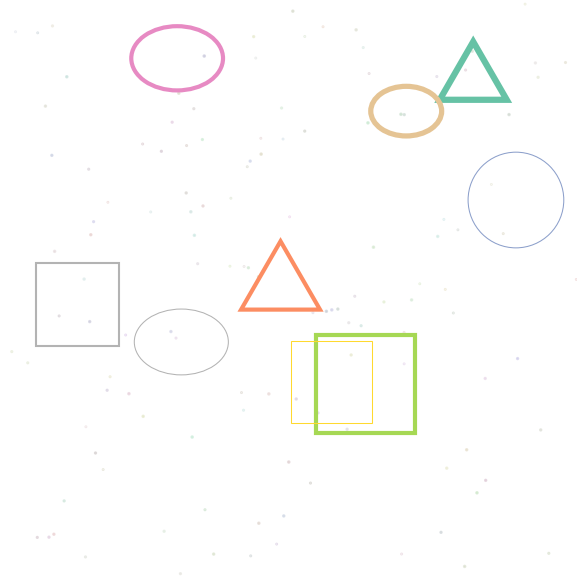[{"shape": "triangle", "thickness": 3, "radius": 0.34, "center": [0.819, 0.86]}, {"shape": "triangle", "thickness": 2, "radius": 0.39, "center": [0.486, 0.502]}, {"shape": "circle", "thickness": 0.5, "radius": 0.41, "center": [0.893, 0.653]}, {"shape": "oval", "thickness": 2, "radius": 0.4, "center": [0.307, 0.898]}, {"shape": "square", "thickness": 2, "radius": 0.43, "center": [0.633, 0.334]}, {"shape": "square", "thickness": 0.5, "radius": 0.35, "center": [0.574, 0.338]}, {"shape": "oval", "thickness": 2.5, "radius": 0.31, "center": [0.703, 0.807]}, {"shape": "square", "thickness": 1, "radius": 0.36, "center": [0.134, 0.472]}, {"shape": "oval", "thickness": 0.5, "radius": 0.41, "center": [0.314, 0.407]}]